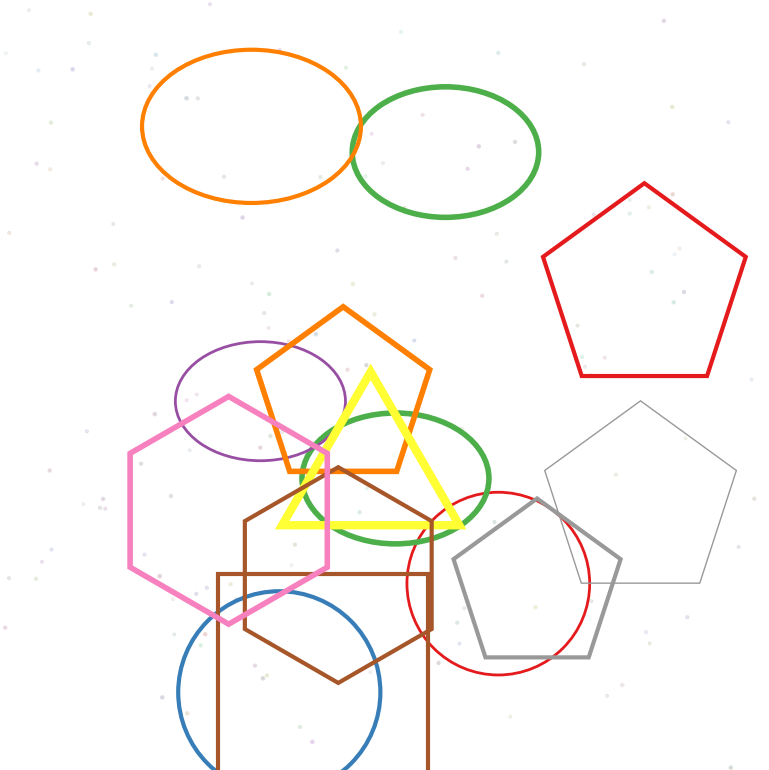[{"shape": "pentagon", "thickness": 1.5, "radius": 0.69, "center": [0.837, 0.624]}, {"shape": "circle", "thickness": 1, "radius": 0.59, "center": [0.647, 0.242]}, {"shape": "circle", "thickness": 1.5, "radius": 0.66, "center": [0.363, 0.101]}, {"shape": "oval", "thickness": 2, "radius": 0.61, "center": [0.514, 0.379]}, {"shape": "oval", "thickness": 2, "radius": 0.61, "center": [0.579, 0.802]}, {"shape": "oval", "thickness": 1, "radius": 0.55, "center": [0.338, 0.479]}, {"shape": "oval", "thickness": 1.5, "radius": 0.71, "center": [0.327, 0.836]}, {"shape": "pentagon", "thickness": 2, "radius": 0.59, "center": [0.446, 0.483]}, {"shape": "triangle", "thickness": 3, "radius": 0.66, "center": [0.481, 0.384]}, {"shape": "hexagon", "thickness": 1.5, "radius": 0.7, "center": [0.439, 0.253]}, {"shape": "square", "thickness": 1.5, "radius": 0.68, "center": [0.42, 0.118]}, {"shape": "hexagon", "thickness": 2, "radius": 0.74, "center": [0.297, 0.337]}, {"shape": "pentagon", "thickness": 1.5, "radius": 0.57, "center": [0.698, 0.239]}, {"shape": "pentagon", "thickness": 0.5, "radius": 0.65, "center": [0.832, 0.349]}]